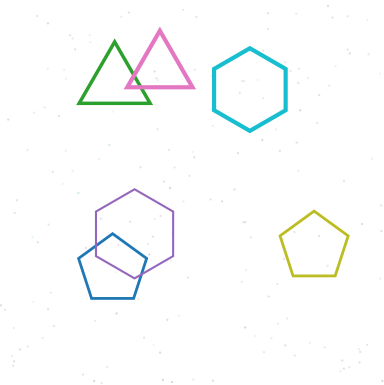[{"shape": "pentagon", "thickness": 2, "radius": 0.46, "center": [0.292, 0.3]}, {"shape": "triangle", "thickness": 2.5, "radius": 0.53, "center": [0.298, 0.785]}, {"shape": "hexagon", "thickness": 1.5, "radius": 0.58, "center": [0.349, 0.393]}, {"shape": "triangle", "thickness": 3, "radius": 0.49, "center": [0.415, 0.822]}, {"shape": "pentagon", "thickness": 2, "radius": 0.47, "center": [0.816, 0.359]}, {"shape": "hexagon", "thickness": 3, "radius": 0.54, "center": [0.649, 0.767]}]